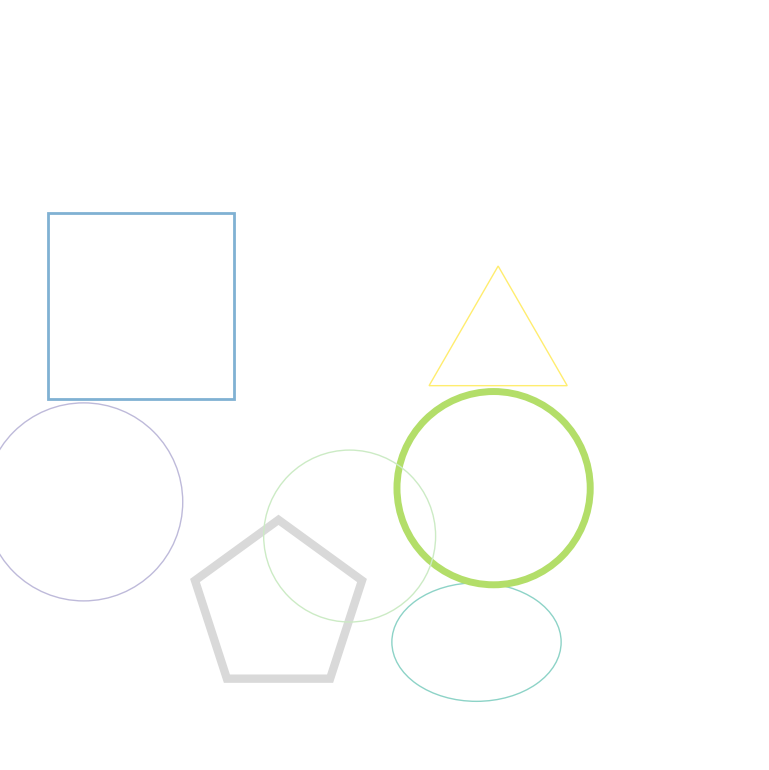[{"shape": "oval", "thickness": 0.5, "radius": 0.55, "center": [0.619, 0.166]}, {"shape": "circle", "thickness": 0.5, "radius": 0.64, "center": [0.109, 0.348]}, {"shape": "square", "thickness": 1, "radius": 0.6, "center": [0.183, 0.602]}, {"shape": "circle", "thickness": 2.5, "radius": 0.63, "center": [0.641, 0.366]}, {"shape": "pentagon", "thickness": 3, "radius": 0.57, "center": [0.362, 0.211]}, {"shape": "circle", "thickness": 0.5, "radius": 0.56, "center": [0.454, 0.304]}, {"shape": "triangle", "thickness": 0.5, "radius": 0.52, "center": [0.647, 0.551]}]